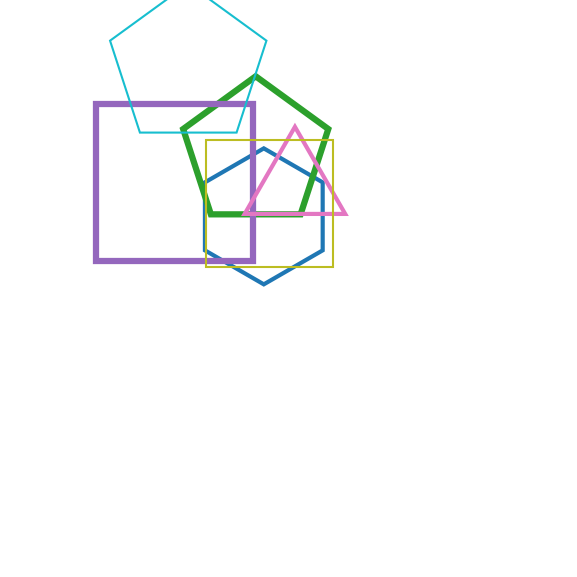[{"shape": "hexagon", "thickness": 2, "radius": 0.59, "center": [0.457, 0.624]}, {"shape": "pentagon", "thickness": 3, "radius": 0.66, "center": [0.443, 0.735]}, {"shape": "square", "thickness": 3, "radius": 0.68, "center": [0.302, 0.683]}, {"shape": "triangle", "thickness": 2, "radius": 0.5, "center": [0.511, 0.679]}, {"shape": "square", "thickness": 1, "radius": 0.55, "center": [0.466, 0.647]}, {"shape": "pentagon", "thickness": 1, "radius": 0.71, "center": [0.326, 0.885]}]